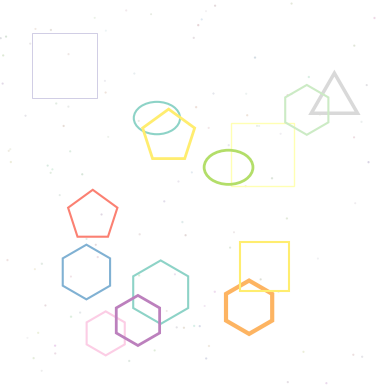[{"shape": "oval", "thickness": 1.5, "radius": 0.3, "center": [0.408, 0.693]}, {"shape": "hexagon", "thickness": 1.5, "radius": 0.41, "center": [0.417, 0.241]}, {"shape": "square", "thickness": 1, "radius": 0.41, "center": [0.682, 0.6]}, {"shape": "square", "thickness": 0.5, "radius": 0.42, "center": [0.168, 0.83]}, {"shape": "pentagon", "thickness": 1.5, "radius": 0.34, "center": [0.241, 0.44]}, {"shape": "hexagon", "thickness": 1.5, "radius": 0.35, "center": [0.224, 0.293]}, {"shape": "hexagon", "thickness": 3, "radius": 0.35, "center": [0.647, 0.202]}, {"shape": "oval", "thickness": 2, "radius": 0.32, "center": [0.594, 0.565]}, {"shape": "hexagon", "thickness": 1.5, "radius": 0.29, "center": [0.275, 0.134]}, {"shape": "triangle", "thickness": 2.5, "radius": 0.35, "center": [0.869, 0.741]}, {"shape": "hexagon", "thickness": 2, "radius": 0.33, "center": [0.358, 0.168]}, {"shape": "hexagon", "thickness": 1.5, "radius": 0.32, "center": [0.797, 0.715]}, {"shape": "pentagon", "thickness": 2, "radius": 0.36, "center": [0.438, 0.646]}, {"shape": "square", "thickness": 1.5, "radius": 0.32, "center": [0.687, 0.308]}]